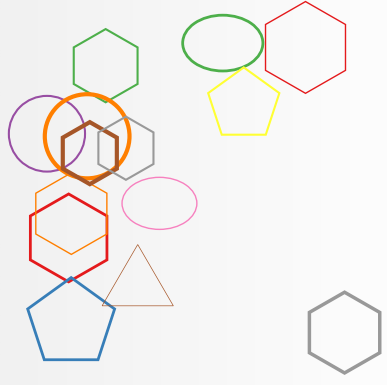[{"shape": "hexagon", "thickness": 2, "radius": 0.57, "center": [0.177, 0.382]}, {"shape": "hexagon", "thickness": 1, "radius": 0.6, "center": [0.788, 0.877]}, {"shape": "pentagon", "thickness": 2, "radius": 0.59, "center": [0.184, 0.161]}, {"shape": "hexagon", "thickness": 1.5, "radius": 0.48, "center": [0.273, 0.829]}, {"shape": "oval", "thickness": 2, "radius": 0.52, "center": [0.575, 0.888]}, {"shape": "circle", "thickness": 1.5, "radius": 0.49, "center": [0.121, 0.653]}, {"shape": "circle", "thickness": 3, "radius": 0.55, "center": [0.225, 0.646]}, {"shape": "hexagon", "thickness": 1, "radius": 0.53, "center": [0.184, 0.445]}, {"shape": "pentagon", "thickness": 1.5, "radius": 0.48, "center": [0.629, 0.728]}, {"shape": "hexagon", "thickness": 3, "radius": 0.4, "center": [0.232, 0.602]}, {"shape": "triangle", "thickness": 0.5, "radius": 0.53, "center": [0.355, 0.259]}, {"shape": "oval", "thickness": 1, "radius": 0.48, "center": [0.411, 0.472]}, {"shape": "hexagon", "thickness": 2.5, "radius": 0.52, "center": [0.889, 0.136]}, {"shape": "hexagon", "thickness": 1.5, "radius": 0.41, "center": [0.325, 0.615]}]